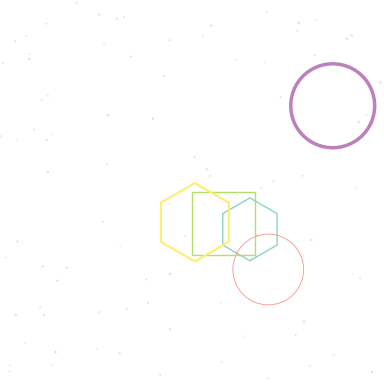[{"shape": "hexagon", "thickness": 1, "radius": 0.41, "center": [0.649, 0.404]}, {"shape": "circle", "thickness": 0.5, "radius": 0.46, "center": [0.697, 0.3]}, {"shape": "square", "thickness": 1, "radius": 0.41, "center": [0.581, 0.42]}, {"shape": "circle", "thickness": 2.5, "radius": 0.54, "center": [0.864, 0.725]}, {"shape": "hexagon", "thickness": 1.5, "radius": 0.51, "center": [0.506, 0.423]}]